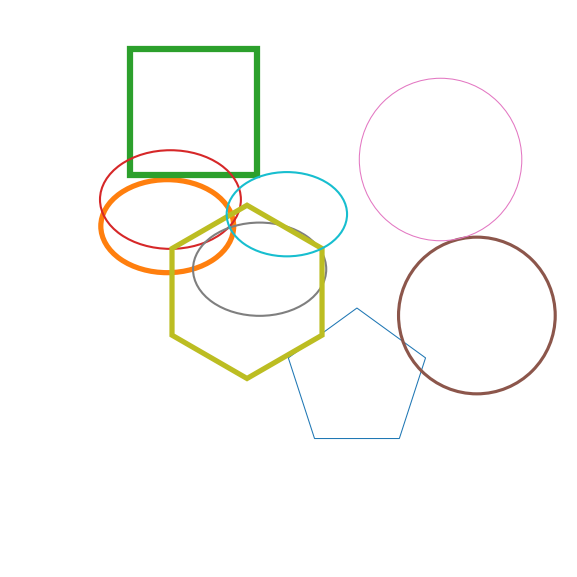[{"shape": "pentagon", "thickness": 0.5, "radius": 0.62, "center": [0.618, 0.341]}, {"shape": "oval", "thickness": 2.5, "radius": 0.58, "center": [0.29, 0.608]}, {"shape": "square", "thickness": 3, "radius": 0.55, "center": [0.336, 0.805]}, {"shape": "oval", "thickness": 1, "radius": 0.61, "center": [0.295, 0.654]}, {"shape": "circle", "thickness": 1.5, "radius": 0.68, "center": [0.826, 0.453]}, {"shape": "circle", "thickness": 0.5, "radius": 0.7, "center": [0.763, 0.723]}, {"shape": "oval", "thickness": 1, "radius": 0.58, "center": [0.45, 0.533]}, {"shape": "hexagon", "thickness": 2.5, "radius": 0.75, "center": [0.428, 0.494]}, {"shape": "oval", "thickness": 1, "radius": 0.52, "center": [0.497, 0.628]}]